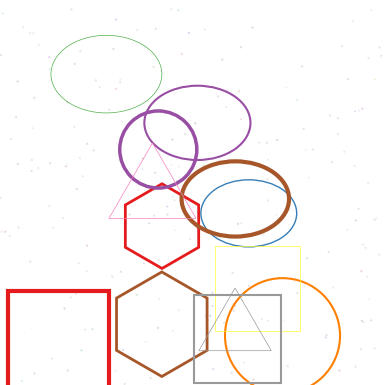[{"shape": "square", "thickness": 3, "radius": 0.65, "center": [0.151, 0.113]}, {"shape": "hexagon", "thickness": 2, "radius": 0.55, "center": [0.421, 0.413]}, {"shape": "oval", "thickness": 1, "radius": 0.62, "center": [0.646, 0.446]}, {"shape": "oval", "thickness": 0.5, "radius": 0.72, "center": [0.276, 0.807]}, {"shape": "oval", "thickness": 1.5, "radius": 0.69, "center": [0.513, 0.681]}, {"shape": "circle", "thickness": 2.5, "radius": 0.5, "center": [0.411, 0.612]}, {"shape": "circle", "thickness": 1.5, "radius": 0.75, "center": [0.734, 0.128]}, {"shape": "square", "thickness": 0.5, "radius": 0.55, "center": [0.668, 0.251]}, {"shape": "oval", "thickness": 3, "radius": 0.7, "center": [0.611, 0.483]}, {"shape": "hexagon", "thickness": 2, "radius": 0.68, "center": [0.42, 0.158]}, {"shape": "triangle", "thickness": 0.5, "radius": 0.65, "center": [0.396, 0.498]}, {"shape": "triangle", "thickness": 0.5, "radius": 0.54, "center": [0.611, 0.143]}, {"shape": "square", "thickness": 1.5, "radius": 0.57, "center": [0.616, 0.12]}]